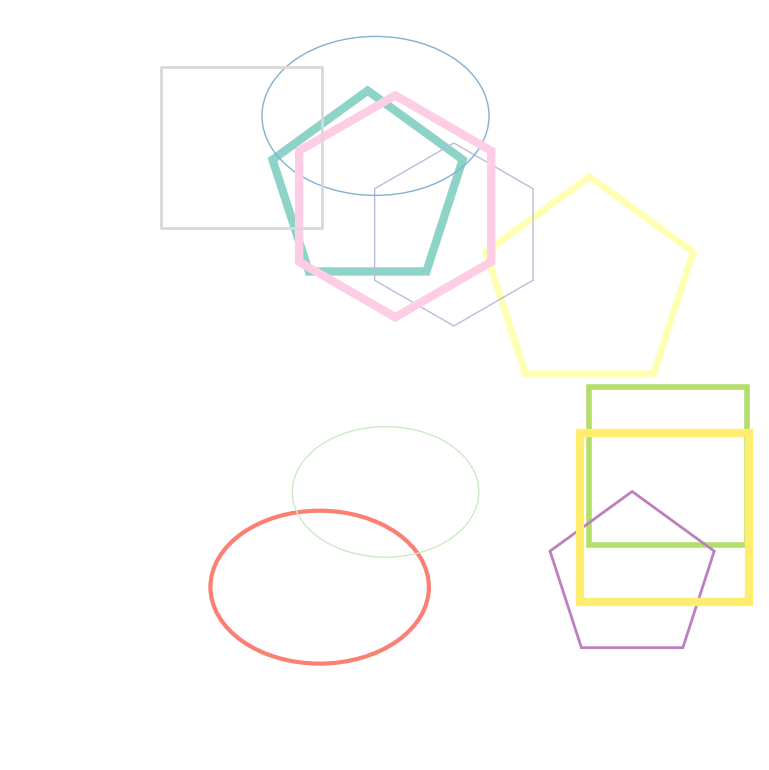[{"shape": "pentagon", "thickness": 3, "radius": 0.65, "center": [0.477, 0.752]}, {"shape": "pentagon", "thickness": 2.5, "radius": 0.71, "center": [0.766, 0.629]}, {"shape": "hexagon", "thickness": 0.5, "radius": 0.59, "center": [0.589, 0.695]}, {"shape": "oval", "thickness": 1.5, "radius": 0.71, "center": [0.415, 0.237]}, {"shape": "oval", "thickness": 0.5, "radius": 0.74, "center": [0.488, 0.849]}, {"shape": "square", "thickness": 2, "radius": 0.51, "center": [0.867, 0.395]}, {"shape": "hexagon", "thickness": 3, "radius": 0.72, "center": [0.513, 0.732]}, {"shape": "square", "thickness": 1, "radius": 0.52, "center": [0.313, 0.809]}, {"shape": "pentagon", "thickness": 1, "radius": 0.56, "center": [0.821, 0.25]}, {"shape": "oval", "thickness": 0.5, "radius": 0.61, "center": [0.501, 0.361]}, {"shape": "square", "thickness": 3, "radius": 0.55, "center": [0.862, 0.328]}]